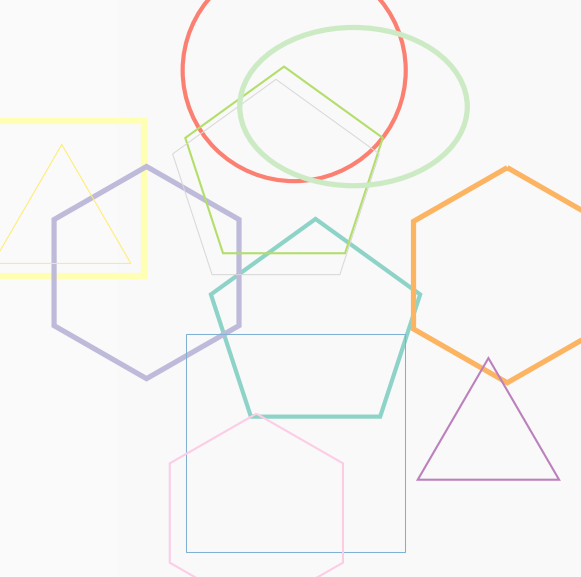[{"shape": "pentagon", "thickness": 2, "radius": 0.95, "center": [0.543, 0.431]}, {"shape": "square", "thickness": 3, "radius": 0.67, "center": [0.113, 0.655]}, {"shape": "hexagon", "thickness": 2.5, "radius": 0.92, "center": [0.252, 0.527]}, {"shape": "circle", "thickness": 2, "radius": 0.96, "center": [0.506, 0.877]}, {"shape": "square", "thickness": 0.5, "radius": 0.94, "center": [0.509, 0.232]}, {"shape": "hexagon", "thickness": 2.5, "radius": 0.93, "center": [0.873, 0.523]}, {"shape": "pentagon", "thickness": 1, "radius": 0.89, "center": [0.489, 0.705]}, {"shape": "hexagon", "thickness": 1, "radius": 0.86, "center": [0.441, 0.111]}, {"shape": "pentagon", "thickness": 0.5, "radius": 0.93, "center": [0.475, 0.675]}, {"shape": "triangle", "thickness": 1, "radius": 0.7, "center": [0.84, 0.239]}, {"shape": "oval", "thickness": 2.5, "radius": 0.98, "center": [0.608, 0.815]}, {"shape": "triangle", "thickness": 0.5, "radius": 0.69, "center": [0.106, 0.612]}]